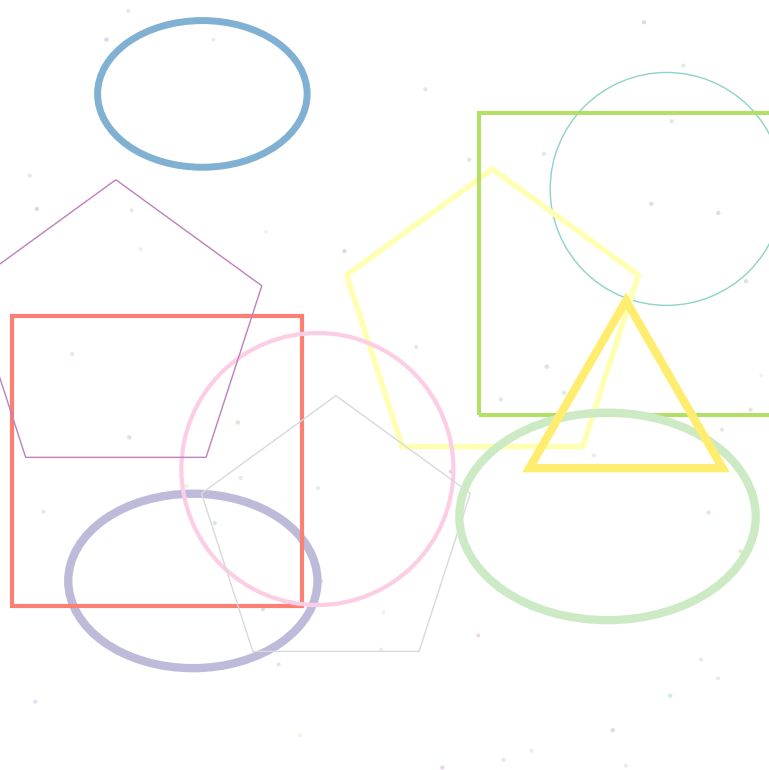[{"shape": "circle", "thickness": 0.5, "radius": 0.76, "center": [0.866, 0.755]}, {"shape": "pentagon", "thickness": 2, "radius": 1.0, "center": [0.64, 0.581]}, {"shape": "oval", "thickness": 3, "radius": 0.81, "center": [0.25, 0.246]}, {"shape": "square", "thickness": 1.5, "radius": 0.94, "center": [0.204, 0.401]}, {"shape": "oval", "thickness": 2.5, "radius": 0.68, "center": [0.263, 0.878]}, {"shape": "square", "thickness": 1.5, "radius": 0.98, "center": [0.818, 0.657]}, {"shape": "circle", "thickness": 1.5, "radius": 0.88, "center": [0.412, 0.391]}, {"shape": "pentagon", "thickness": 0.5, "radius": 0.92, "center": [0.436, 0.303]}, {"shape": "pentagon", "thickness": 0.5, "radius": 1.0, "center": [0.15, 0.567]}, {"shape": "oval", "thickness": 3, "radius": 0.96, "center": [0.789, 0.329]}, {"shape": "triangle", "thickness": 3, "radius": 0.72, "center": [0.813, 0.464]}]